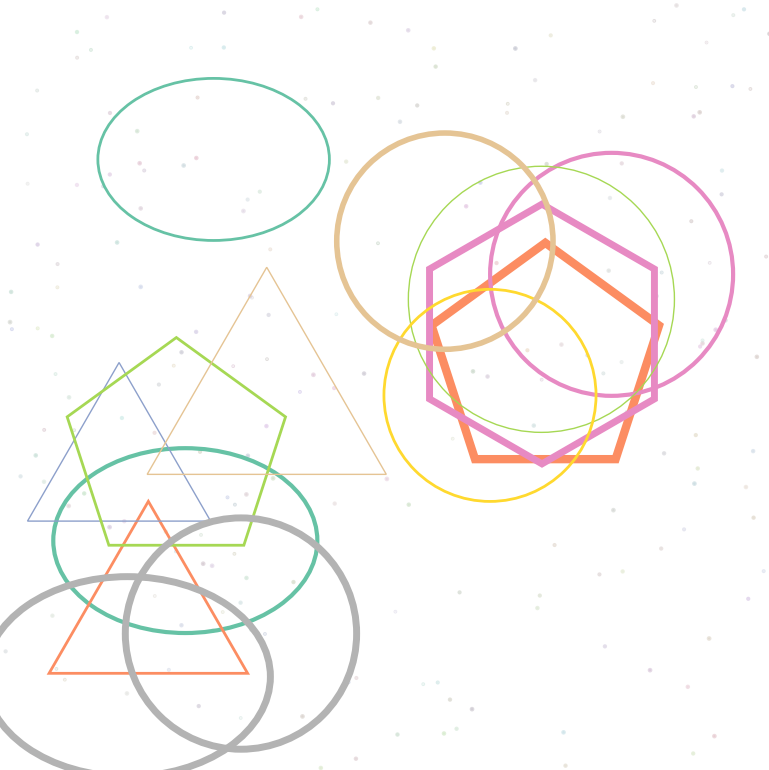[{"shape": "oval", "thickness": 1.5, "radius": 0.86, "center": [0.241, 0.298]}, {"shape": "oval", "thickness": 1, "radius": 0.75, "center": [0.277, 0.793]}, {"shape": "triangle", "thickness": 1, "radius": 0.74, "center": [0.193, 0.2]}, {"shape": "pentagon", "thickness": 3, "radius": 0.78, "center": [0.708, 0.529]}, {"shape": "triangle", "thickness": 0.5, "radius": 0.69, "center": [0.155, 0.392]}, {"shape": "circle", "thickness": 1.5, "radius": 0.79, "center": [0.794, 0.644]}, {"shape": "hexagon", "thickness": 2.5, "radius": 0.84, "center": [0.704, 0.566]}, {"shape": "circle", "thickness": 0.5, "radius": 0.86, "center": [0.703, 0.611]}, {"shape": "pentagon", "thickness": 1, "radius": 0.75, "center": [0.229, 0.413]}, {"shape": "circle", "thickness": 1, "radius": 0.69, "center": [0.636, 0.487]}, {"shape": "triangle", "thickness": 0.5, "radius": 0.9, "center": [0.346, 0.474]}, {"shape": "circle", "thickness": 2, "radius": 0.7, "center": [0.578, 0.687]}, {"shape": "oval", "thickness": 2.5, "radius": 0.93, "center": [0.166, 0.121]}, {"shape": "circle", "thickness": 2.5, "radius": 0.75, "center": [0.313, 0.177]}]